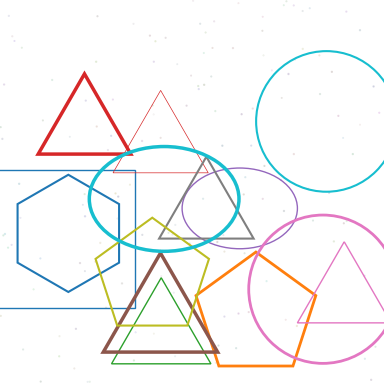[{"shape": "square", "thickness": 1, "radius": 0.89, "center": [0.172, 0.38]}, {"shape": "hexagon", "thickness": 1.5, "radius": 0.76, "center": [0.177, 0.394]}, {"shape": "pentagon", "thickness": 2, "radius": 0.82, "center": [0.665, 0.182]}, {"shape": "triangle", "thickness": 1, "radius": 0.75, "center": [0.419, 0.13]}, {"shape": "triangle", "thickness": 2.5, "radius": 0.69, "center": [0.219, 0.669]}, {"shape": "triangle", "thickness": 0.5, "radius": 0.71, "center": [0.417, 0.622]}, {"shape": "oval", "thickness": 1, "radius": 0.75, "center": [0.623, 0.459]}, {"shape": "triangle", "thickness": 2.5, "radius": 0.86, "center": [0.417, 0.171]}, {"shape": "triangle", "thickness": 1, "radius": 0.7, "center": [0.894, 0.232]}, {"shape": "circle", "thickness": 2, "radius": 0.96, "center": [0.839, 0.249]}, {"shape": "triangle", "thickness": 1.5, "radius": 0.71, "center": [0.536, 0.451]}, {"shape": "pentagon", "thickness": 1.5, "radius": 0.77, "center": [0.395, 0.28]}, {"shape": "circle", "thickness": 1.5, "radius": 0.91, "center": [0.848, 0.685]}, {"shape": "oval", "thickness": 2.5, "radius": 0.97, "center": [0.426, 0.483]}]